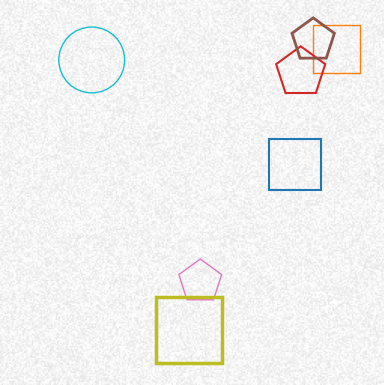[{"shape": "square", "thickness": 1.5, "radius": 0.33, "center": [0.767, 0.573]}, {"shape": "square", "thickness": 1, "radius": 0.31, "center": [0.874, 0.872]}, {"shape": "pentagon", "thickness": 1.5, "radius": 0.34, "center": [0.781, 0.813]}, {"shape": "pentagon", "thickness": 2, "radius": 0.29, "center": [0.814, 0.896]}, {"shape": "pentagon", "thickness": 1, "radius": 0.29, "center": [0.52, 0.269]}, {"shape": "square", "thickness": 2.5, "radius": 0.43, "center": [0.491, 0.143]}, {"shape": "circle", "thickness": 1, "radius": 0.43, "center": [0.238, 0.844]}]